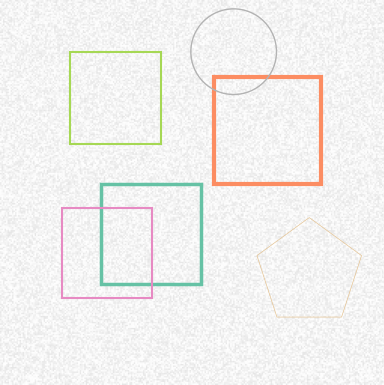[{"shape": "square", "thickness": 2.5, "radius": 0.65, "center": [0.392, 0.392]}, {"shape": "square", "thickness": 3, "radius": 0.7, "center": [0.695, 0.661]}, {"shape": "square", "thickness": 1.5, "radius": 0.58, "center": [0.278, 0.343]}, {"shape": "square", "thickness": 1.5, "radius": 0.59, "center": [0.301, 0.745]}, {"shape": "pentagon", "thickness": 0.5, "radius": 0.71, "center": [0.803, 0.292]}, {"shape": "circle", "thickness": 1, "radius": 0.56, "center": [0.607, 0.866]}]